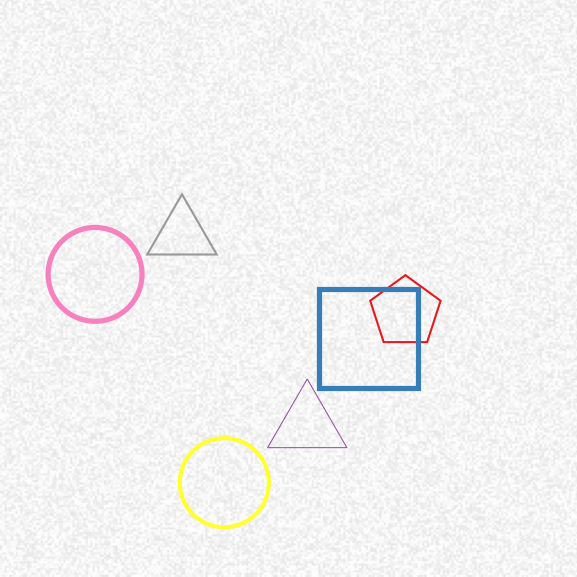[{"shape": "pentagon", "thickness": 1, "radius": 0.32, "center": [0.702, 0.459]}, {"shape": "square", "thickness": 2.5, "radius": 0.43, "center": [0.638, 0.413]}, {"shape": "triangle", "thickness": 0.5, "radius": 0.4, "center": [0.532, 0.264]}, {"shape": "circle", "thickness": 2, "radius": 0.39, "center": [0.388, 0.163]}, {"shape": "circle", "thickness": 2.5, "radius": 0.41, "center": [0.165, 0.524]}, {"shape": "triangle", "thickness": 1, "radius": 0.35, "center": [0.315, 0.593]}]